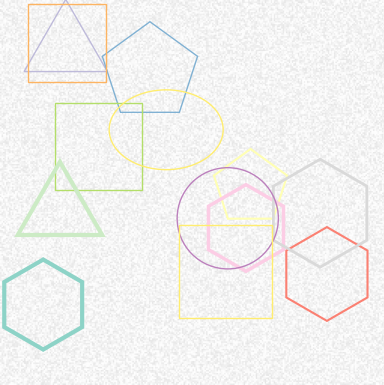[{"shape": "hexagon", "thickness": 3, "radius": 0.58, "center": [0.112, 0.209]}, {"shape": "pentagon", "thickness": 1.5, "radius": 0.5, "center": [0.651, 0.513]}, {"shape": "triangle", "thickness": 1, "radius": 0.62, "center": [0.171, 0.877]}, {"shape": "hexagon", "thickness": 1.5, "radius": 0.61, "center": [0.849, 0.288]}, {"shape": "pentagon", "thickness": 1, "radius": 0.65, "center": [0.389, 0.813]}, {"shape": "square", "thickness": 1, "radius": 0.51, "center": [0.173, 0.888]}, {"shape": "square", "thickness": 1, "radius": 0.57, "center": [0.256, 0.62]}, {"shape": "hexagon", "thickness": 2.5, "radius": 0.56, "center": [0.639, 0.408]}, {"shape": "hexagon", "thickness": 2, "radius": 0.7, "center": [0.831, 0.446]}, {"shape": "circle", "thickness": 1, "radius": 0.66, "center": [0.592, 0.433]}, {"shape": "triangle", "thickness": 3, "radius": 0.63, "center": [0.156, 0.453]}, {"shape": "square", "thickness": 1, "radius": 0.6, "center": [0.585, 0.295]}, {"shape": "oval", "thickness": 1, "radius": 0.74, "center": [0.432, 0.663]}]